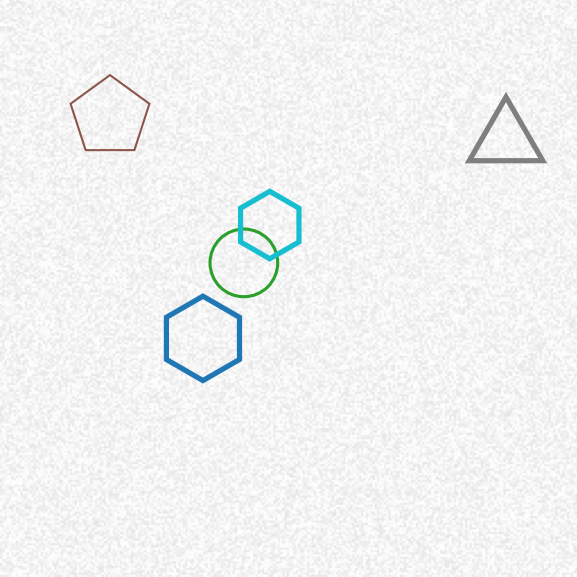[{"shape": "hexagon", "thickness": 2.5, "radius": 0.37, "center": [0.351, 0.413]}, {"shape": "circle", "thickness": 1.5, "radius": 0.29, "center": [0.422, 0.544]}, {"shape": "pentagon", "thickness": 1, "radius": 0.36, "center": [0.19, 0.797]}, {"shape": "triangle", "thickness": 2.5, "radius": 0.37, "center": [0.876, 0.758]}, {"shape": "hexagon", "thickness": 2.5, "radius": 0.29, "center": [0.467, 0.609]}]